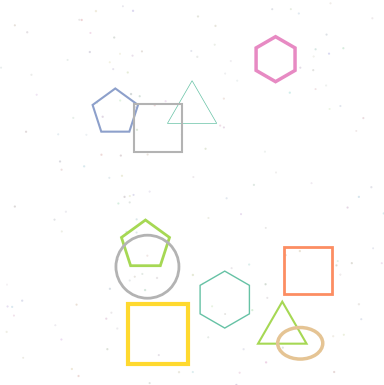[{"shape": "hexagon", "thickness": 1, "radius": 0.37, "center": [0.584, 0.222]}, {"shape": "triangle", "thickness": 0.5, "radius": 0.37, "center": [0.499, 0.716]}, {"shape": "square", "thickness": 2, "radius": 0.31, "center": [0.799, 0.298]}, {"shape": "pentagon", "thickness": 1.5, "radius": 0.31, "center": [0.3, 0.708]}, {"shape": "hexagon", "thickness": 2.5, "radius": 0.29, "center": [0.716, 0.846]}, {"shape": "pentagon", "thickness": 2, "radius": 0.33, "center": [0.378, 0.363]}, {"shape": "triangle", "thickness": 1.5, "radius": 0.36, "center": [0.733, 0.144]}, {"shape": "square", "thickness": 3, "radius": 0.39, "center": [0.41, 0.133]}, {"shape": "oval", "thickness": 2.5, "radius": 0.29, "center": [0.78, 0.108]}, {"shape": "square", "thickness": 1.5, "radius": 0.31, "center": [0.41, 0.669]}, {"shape": "circle", "thickness": 2, "radius": 0.41, "center": [0.383, 0.307]}]